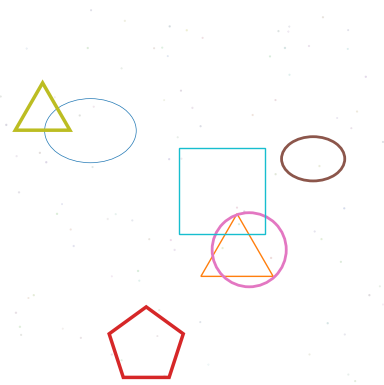[{"shape": "oval", "thickness": 0.5, "radius": 0.59, "center": [0.235, 0.661]}, {"shape": "triangle", "thickness": 1, "radius": 0.54, "center": [0.616, 0.336]}, {"shape": "pentagon", "thickness": 2.5, "radius": 0.51, "center": [0.38, 0.102]}, {"shape": "oval", "thickness": 2, "radius": 0.41, "center": [0.813, 0.588]}, {"shape": "circle", "thickness": 2, "radius": 0.48, "center": [0.647, 0.351]}, {"shape": "triangle", "thickness": 2.5, "radius": 0.41, "center": [0.111, 0.703]}, {"shape": "square", "thickness": 1, "radius": 0.56, "center": [0.576, 0.503]}]